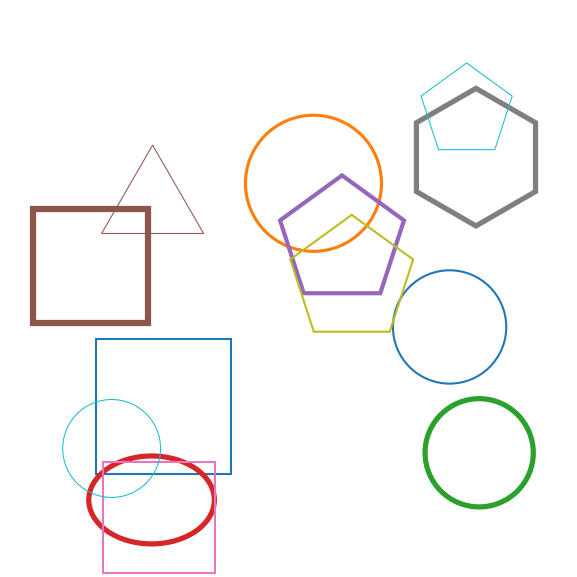[{"shape": "square", "thickness": 1, "radius": 0.58, "center": [0.283, 0.295]}, {"shape": "circle", "thickness": 1, "radius": 0.49, "center": [0.779, 0.433]}, {"shape": "circle", "thickness": 1.5, "radius": 0.59, "center": [0.543, 0.682]}, {"shape": "circle", "thickness": 2.5, "radius": 0.47, "center": [0.83, 0.215]}, {"shape": "oval", "thickness": 2.5, "radius": 0.54, "center": [0.262, 0.133]}, {"shape": "pentagon", "thickness": 2, "radius": 0.56, "center": [0.592, 0.583]}, {"shape": "square", "thickness": 3, "radius": 0.5, "center": [0.157, 0.539]}, {"shape": "triangle", "thickness": 0.5, "radius": 0.51, "center": [0.264, 0.646]}, {"shape": "square", "thickness": 1, "radius": 0.48, "center": [0.275, 0.103]}, {"shape": "hexagon", "thickness": 2.5, "radius": 0.6, "center": [0.824, 0.727]}, {"shape": "pentagon", "thickness": 1, "radius": 0.56, "center": [0.609, 0.515]}, {"shape": "circle", "thickness": 0.5, "radius": 0.42, "center": [0.193, 0.223]}, {"shape": "pentagon", "thickness": 0.5, "radius": 0.41, "center": [0.808, 0.807]}]